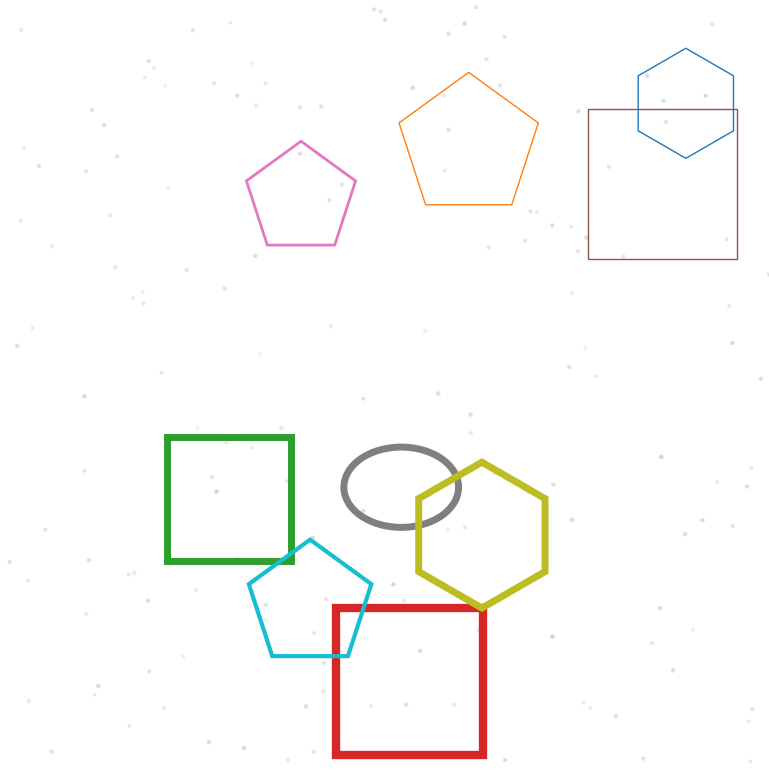[{"shape": "hexagon", "thickness": 0.5, "radius": 0.36, "center": [0.891, 0.866]}, {"shape": "pentagon", "thickness": 0.5, "radius": 0.48, "center": [0.609, 0.811]}, {"shape": "square", "thickness": 2.5, "radius": 0.4, "center": [0.297, 0.352]}, {"shape": "square", "thickness": 3, "radius": 0.48, "center": [0.532, 0.115]}, {"shape": "square", "thickness": 0.5, "radius": 0.48, "center": [0.861, 0.761]}, {"shape": "pentagon", "thickness": 1, "radius": 0.37, "center": [0.391, 0.742]}, {"shape": "oval", "thickness": 2.5, "radius": 0.37, "center": [0.521, 0.367]}, {"shape": "hexagon", "thickness": 2.5, "radius": 0.47, "center": [0.626, 0.305]}, {"shape": "pentagon", "thickness": 1.5, "radius": 0.42, "center": [0.403, 0.216]}]